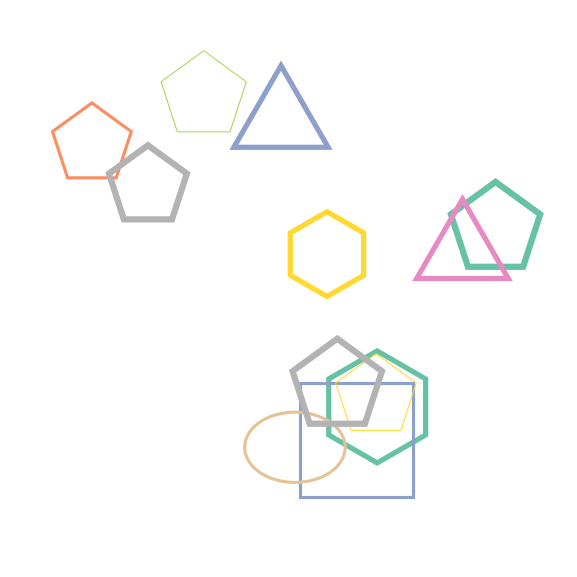[{"shape": "hexagon", "thickness": 2.5, "radius": 0.48, "center": [0.653, 0.294]}, {"shape": "pentagon", "thickness": 3, "radius": 0.41, "center": [0.858, 0.603]}, {"shape": "pentagon", "thickness": 1.5, "radius": 0.36, "center": [0.159, 0.749]}, {"shape": "square", "thickness": 1.5, "radius": 0.49, "center": [0.617, 0.237]}, {"shape": "triangle", "thickness": 2.5, "radius": 0.47, "center": [0.487, 0.791]}, {"shape": "triangle", "thickness": 2.5, "radius": 0.46, "center": [0.801, 0.563]}, {"shape": "pentagon", "thickness": 0.5, "radius": 0.39, "center": [0.353, 0.834]}, {"shape": "pentagon", "thickness": 0.5, "radius": 0.37, "center": [0.651, 0.313]}, {"shape": "hexagon", "thickness": 2.5, "radius": 0.37, "center": [0.566, 0.559]}, {"shape": "oval", "thickness": 1.5, "radius": 0.43, "center": [0.511, 0.225]}, {"shape": "pentagon", "thickness": 3, "radius": 0.41, "center": [0.584, 0.331]}, {"shape": "pentagon", "thickness": 3, "radius": 0.35, "center": [0.256, 0.677]}]